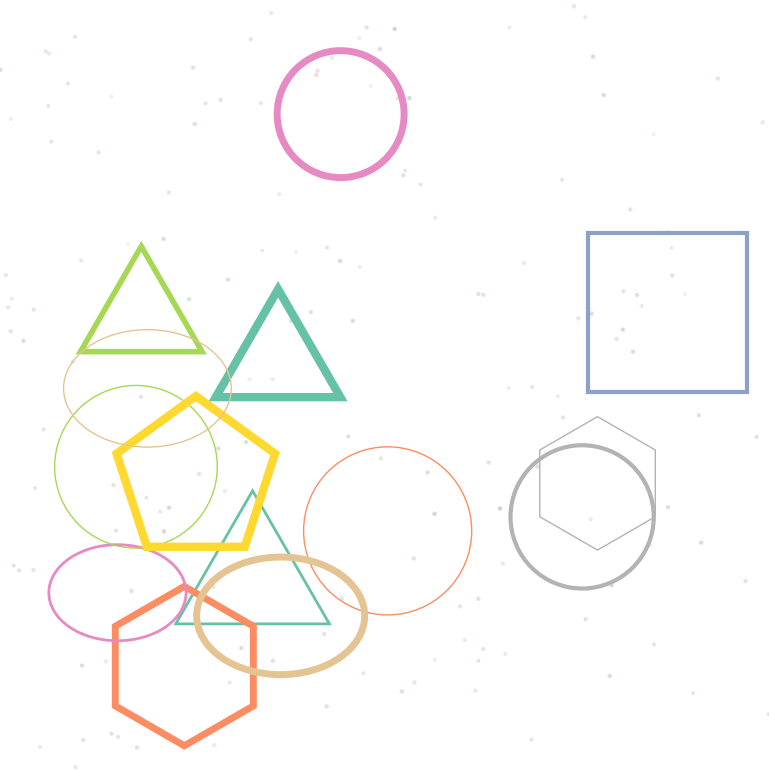[{"shape": "triangle", "thickness": 3, "radius": 0.47, "center": [0.361, 0.531]}, {"shape": "triangle", "thickness": 1, "radius": 0.58, "center": [0.328, 0.247]}, {"shape": "hexagon", "thickness": 2.5, "radius": 0.52, "center": [0.239, 0.135]}, {"shape": "circle", "thickness": 0.5, "radius": 0.55, "center": [0.503, 0.311]}, {"shape": "square", "thickness": 1.5, "radius": 0.52, "center": [0.867, 0.594]}, {"shape": "oval", "thickness": 1, "radius": 0.45, "center": [0.153, 0.23]}, {"shape": "circle", "thickness": 2.5, "radius": 0.41, "center": [0.442, 0.852]}, {"shape": "circle", "thickness": 0.5, "radius": 0.53, "center": [0.177, 0.394]}, {"shape": "triangle", "thickness": 2, "radius": 0.46, "center": [0.183, 0.589]}, {"shape": "pentagon", "thickness": 3, "radius": 0.54, "center": [0.254, 0.377]}, {"shape": "oval", "thickness": 0.5, "radius": 0.54, "center": [0.191, 0.496]}, {"shape": "oval", "thickness": 2.5, "radius": 0.55, "center": [0.365, 0.2]}, {"shape": "hexagon", "thickness": 0.5, "radius": 0.43, "center": [0.776, 0.372]}, {"shape": "circle", "thickness": 1.5, "radius": 0.47, "center": [0.756, 0.329]}]